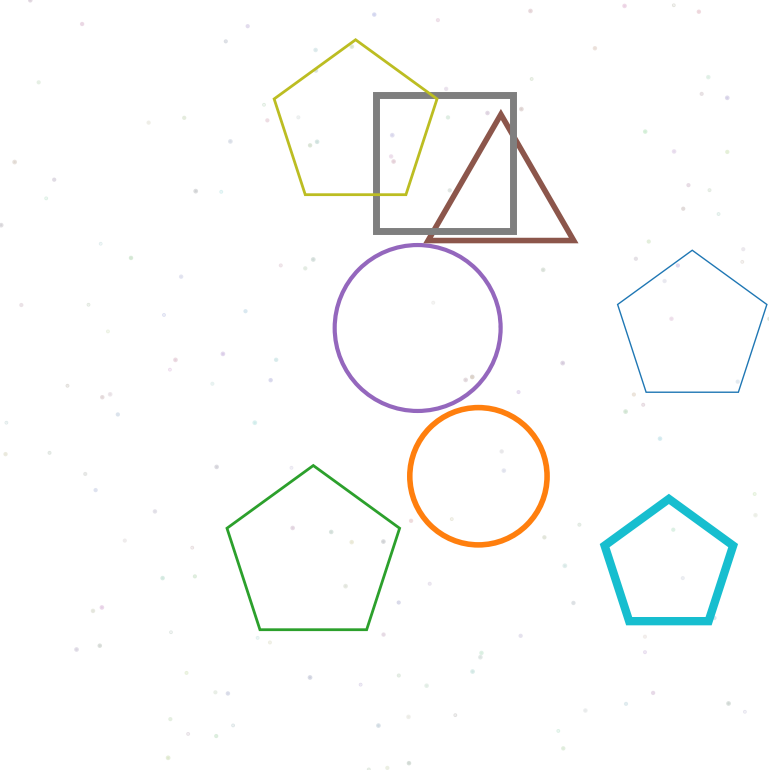[{"shape": "pentagon", "thickness": 0.5, "radius": 0.51, "center": [0.899, 0.573]}, {"shape": "circle", "thickness": 2, "radius": 0.45, "center": [0.621, 0.382]}, {"shape": "pentagon", "thickness": 1, "radius": 0.59, "center": [0.407, 0.278]}, {"shape": "circle", "thickness": 1.5, "radius": 0.54, "center": [0.542, 0.574]}, {"shape": "triangle", "thickness": 2, "radius": 0.55, "center": [0.651, 0.742]}, {"shape": "square", "thickness": 2.5, "radius": 0.44, "center": [0.578, 0.788]}, {"shape": "pentagon", "thickness": 1, "radius": 0.56, "center": [0.462, 0.837]}, {"shape": "pentagon", "thickness": 3, "radius": 0.44, "center": [0.869, 0.264]}]